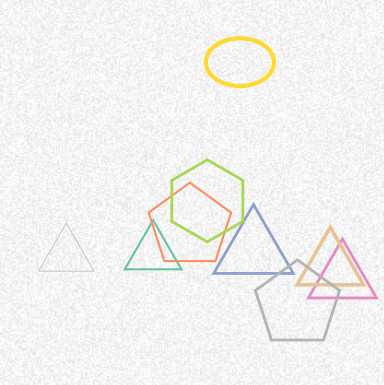[{"shape": "triangle", "thickness": 1.5, "radius": 0.43, "center": [0.398, 0.343]}, {"shape": "pentagon", "thickness": 1.5, "radius": 0.56, "center": [0.493, 0.413]}, {"shape": "triangle", "thickness": 2, "radius": 0.6, "center": [0.658, 0.349]}, {"shape": "triangle", "thickness": 2, "radius": 0.51, "center": [0.889, 0.277]}, {"shape": "hexagon", "thickness": 2, "radius": 0.53, "center": [0.538, 0.478]}, {"shape": "oval", "thickness": 3, "radius": 0.44, "center": [0.623, 0.838]}, {"shape": "triangle", "thickness": 2.5, "radius": 0.5, "center": [0.858, 0.31]}, {"shape": "pentagon", "thickness": 2, "radius": 0.58, "center": [0.773, 0.21]}, {"shape": "triangle", "thickness": 0.5, "radius": 0.42, "center": [0.172, 0.337]}]